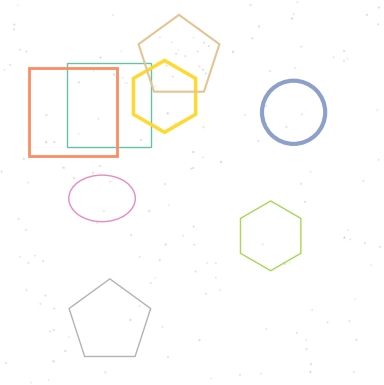[{"shape": "square", "thickness": 1, "radius": 0.54, "center": [0.284, 0.727]}, {"shape": "square", "thickness": 2, "radius": 0.57, "center": [0.19, 0.708]}, {"shape": "circle", "thickness": 3, "radius": 0.41, "center": [0.763, 0.708]}, {"shape": "oval", "thickness": 1, "radius": 0.43, "center": [0.265, 0.485]}, {"shape": "hexagon", "thickness": 1, "radius": 0.45, "center": [0.703, 0.387]}, {"shape": "hexagon", "thickness": 2.5, "radius": 0.47, "center": [0.427, 0.75]}, {"shape": "pentagon", "thickness": 1.5, "radius": 0.55, "center": [0.465, 0.851]}, {"shape": "pentagon", "thickness": 1, "radius": 0.56, "center": [0.285, 0.164]}]